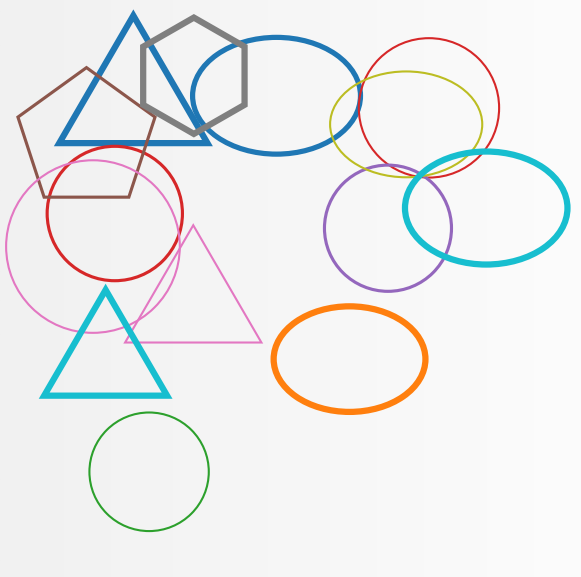[{"shape": "oval", "thickness": 2.5, "radius": 0.72, "center": [0.476, 0.833]}, {"shape": "triangle", "thickness": 3, "radius": 0.74, "center": [0.229, 0.825]}, {"shape": "oval", "thickness": 3, "radius": 0.65, "center": [0.601, 0.377]}, {"shape": "circle", "thickness": 1, "radius": 0.51, "center": [0.257, 0.182]}, {"shape": "circle", "thickness": 1, "radius": 0.6, "center": [0.738, 0.812]}, {"shape": "circle", "thickness": 1.5, "radius": 0.58, "center": [0.197, 0.629]}, {"shape": "circle", "thickness": 1.5, "radius": 0.55, "center": [0.667, 0.604]}, {"shape": "pentagon", "thickness": 1.5, "radius": 0.62, "center": [0.149, 0.758]}, {"shape": "circle", "thickness": 1, "radius": 0.75, "center": [0.16, 0.572]}, {"shape": "triangle", "thickness": 1, "radius": 0.68, "center": [0.332, 0.474]}, {"shape": "hexagon", "thickness": 3, "radius": 0.5, "center": [0.334, 0.868]}, {"shape": "oval", "thickness": 1, "radius": 0.65, "center": [0.699, 0.784]}, {"shape": "triangle", "thickness": 3, "radius": 0.61, "center": [0.182, 0.375]}, {"shape": "oval", "thickness": 3, "radius": 0.7, "center": [0.837, 0.639]}]